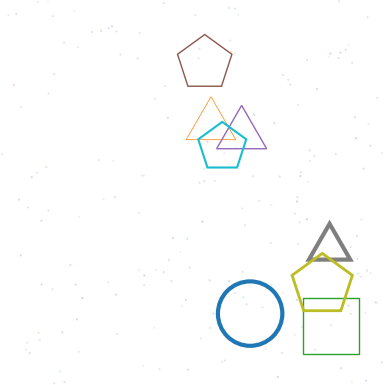[{"shape": "circle", "thickness": 3, "radius": 0.42, "center": [0.65, 0.185]}, {"shape": "triangle", "thickness": 0.5, "radius": 0.37, "center": [0.548, 0.674]}, {"shape": "square", "thickness": 1, "radius": 0.36, "center": [0.86, 0.154]}, {"shape": "triangle", "thickness": 1, "radius": 0.38, "center": [0.628, 0.651]}, {"shape": "pentagon", "thickness": 1, "radius": 0.37, "center": [0.532, 0.836]}, {"shape": "triangle", "thickness": 3, "radius": 0.31, "center": [0.856, 0.357]}, {"shape": "pentagon", "thickness": 2, "radius": 0.41, "center": [0.837, 0.26]}, {"shape": "pentagon", "thickness": 1.5, "radius": 0.33, "center": [0.577, 0.618]}]